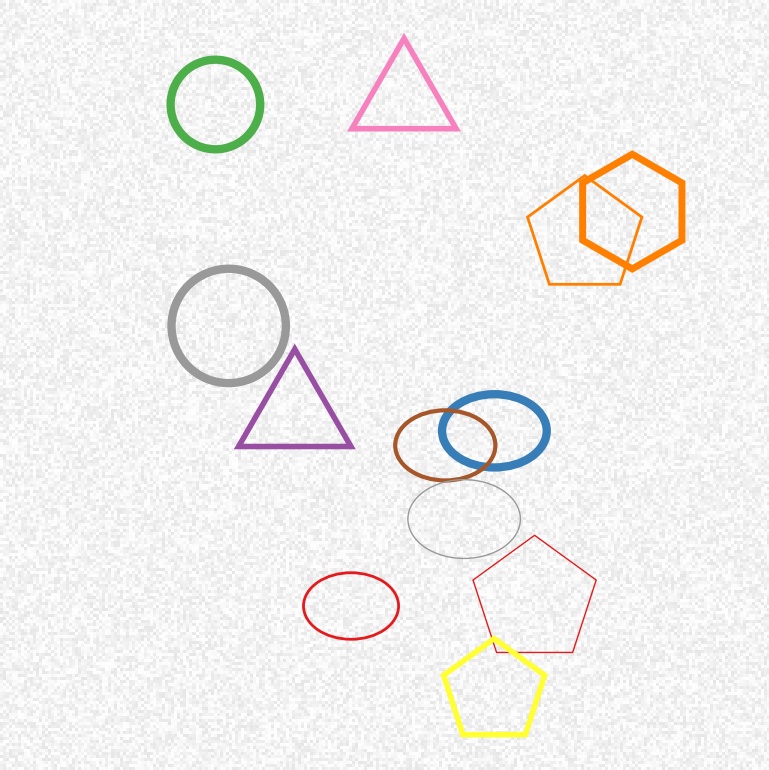[{"shape": "oval", "thickness": 1, "radius": 0.31, "center": [0.456, 0.213]}, {"shape": "pentagon", "thickness": 0.5, "radius": 0.42, "center": [0.694, 0.221]}, {"shape": "oval", "thickness": 3, "radius": 0.34, "center": [0.642, 0.44]}, {"shape": "circle", "thickness": 3, "radius": 0.29, "center": [0.28, 0.864]}, {"shape": "triangle", "thickness": 2, "radius": 0.42, "center": [0.383, 0.462]}, {"shape": "hexagon", "thickness": 2.5, "radius": 0.37, "center": [0.821, 0.725]}, {"shape": "pentagon", "thickness": 1, "radius": 0.39, "center": [0.759, 0.694]}, {"shape": "pentagon", "thickness": 2, "radius": 0.34, "center": [0.642, 0.102]}, {"shape": "oval", "thickness": 1.5, "radius": 0.33, "center": [0.578, 0.422]}, {"shape": "triangle", "thickness": 2, "radius": 0.39, "center": [0.525, 0.872]}, {"shape": "circle", "thickness": 3, "radius": 0.37, "center": [0.297, 0.577]}, {"shape": "oval", "thickness": 0.5, "radius": 0.37, "center": [0.603, 0.326]}]